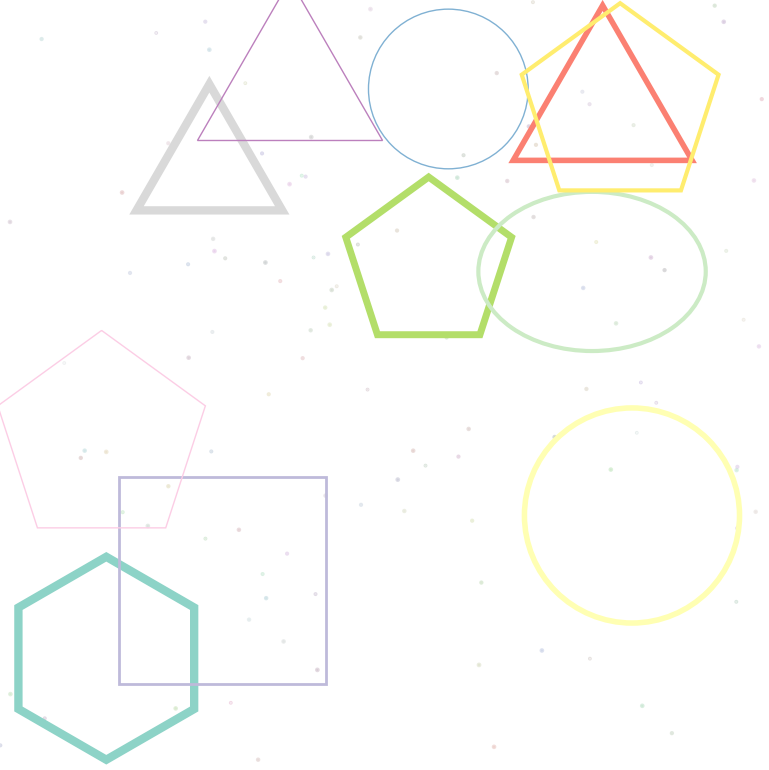[{"shape": "hexagon", "thickness": 3, "radius": 0.66, "center": [0.138, 0.145]}, {"shape": "circle", "thickness": 2, "radius": 0.7, "center": [0.821, 0.331]}, {"shape": "square", "thickness": 1, "radius": 0.67, "center": [0.288, 0.246]}, {"shape": "triangle", "thickness": 2, "radius": 0.67, "center": [0.783, 0.859]}, {"shape": "circle", "thickness": 0.5, "radius": 0.52, "center": [0.582, 0.884]}, {"shape": "pentagon", "thickness": 2.5, "radius": 0.57, "center": [0.557, 0.657]}, {"shape": "pentagon", "thickness": 0.5, "radius": 0.71, "center": [0.132, 0.429]}, {"shape": "triangle", "thickness": 3, "radius": 0.55, "center": [0.272, 0.781]}, {"shape": "triangle", "thickness": 0.5, "radius": 0.69, "center": [0.377, 0.887]}, {"shape": "oval", "thickness": 1.5, "radius": 0.74, "center": [0.769, 0.647]}, {"shape": "pentagon", "thickness": 1.5, "radius": 0.67, "center": [0.805, 0.861]}]